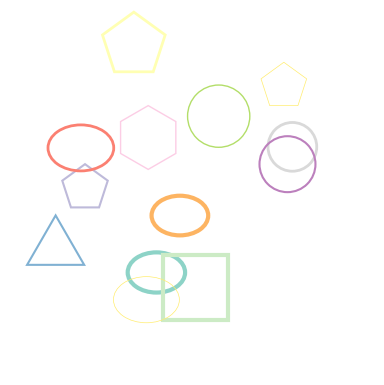[{"shape": "oval", "thickness": 3, "radius": 0.37, "center": [0.406, 0.292]}, {"shape": "pentagon", "thickness": 2, "radius": 0.43, "center": [0.348, 0.883]}, {"shape": "pentagon", "thickness": 1.5, "radius": 0.31, "center": [0.221, 0.512]}, {"shape": "oval", "thickness": 2, "radius": 0.43, "center": [0.21, 0.616]}, {"shape": "triangle", "thickness": 1.5, "radius": 0.43, "center": [0.144, 0.355]}, {"shape": "oval", "thickness": 3, "radius": 0.37, "center": [0.467, 0.44]}, {"shape": "circle", "thickness": 1, "radius": 0.4, "center": [0.568, 0.698]}, {"shape": "hexagon", "thickness": 1, "radius": 0.41, "center": [0.385, 0.643]}, {"shape": "circle", "thickness": 2, "radius": 0.32, "center": [0.759, 0.619]}, {"shape": "circle", "thickness": 1.5, "radius": 0.36, "center": [0.747, 0.574]}, {"shape": "square", "thickness": 3, "radius": 0.42, "center": [0.507, 0.253]}, {"shape": "oval", "thickness": 0.5, "radius": 0.43, "center": [0.38, 0.222]}, {"shape": "pentagon", "thickness": 0.5, "radius": 0.31, "center": [0.737, 0.776]}]